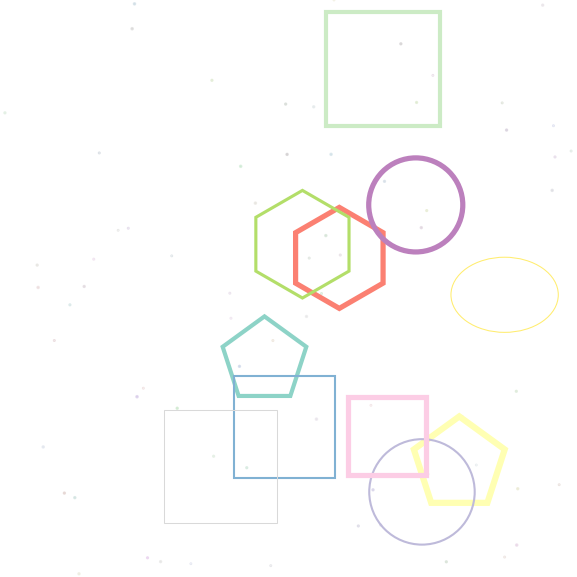[{"shape": "pentagon", "thickness": 2, "radius": 0.38, "center": [0.458, 0.375]}, {"shape": "pentagon", "thickness": 3, "radius": 0.41, "center": [0.795, 0.195]}, {"shape": "circle", "thickness": 1, "radius": 0.46, "center": [0.731, 0.147]}, {"shape": "hexagon", "thickness": 2.5, "radius": 0.44, "center": [0.588, 0.553]}, {"shape": "square", "thickness": 1, "radius": 0.44, "center": [0.493, 0.26]}, {"shape": "hexagon", "thickness": 1.5, "radius": 0.47, "center": [0.524, 0.576]}, {"shape": "square", "thickness": 2.5, "radius": 0.34, "center": [0.67, 0.244]}, {"shape": "square", "thickness": 0.5, "radius": 0.49, "center": [0.381, 0.192]}, {"shape": "circle", "thickness": 2.5, "radius": 0.41, "center": [0.72, 0.644]}, {"shape": "square", "thickness": 2, "radius": 0.5, "center": [0.663, 0.88]}, {"shape": "oval", "thickness": 0.5, "radius": 0.46, "center": [0.874, 0.489]}]